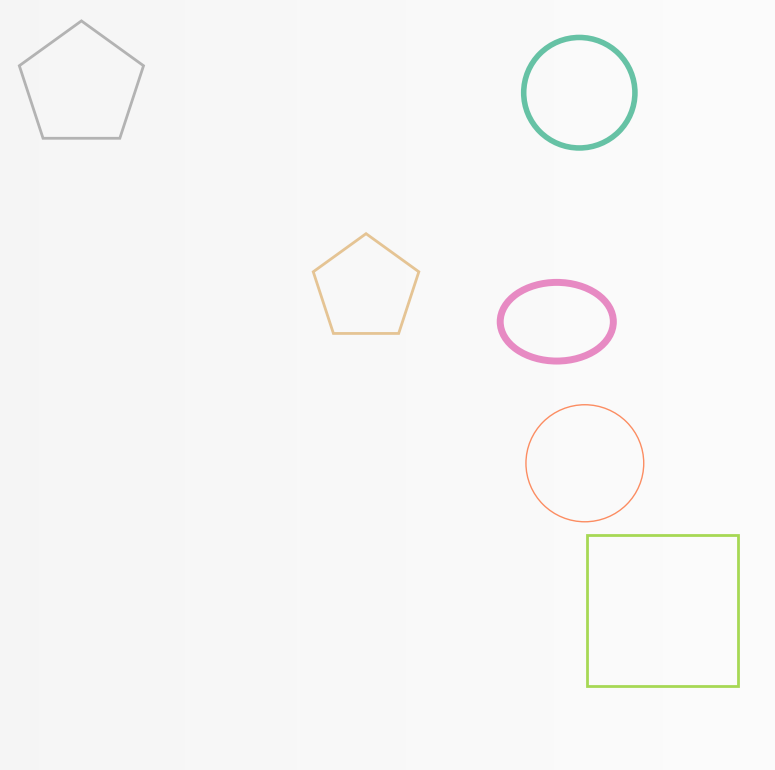[{"shape": "circle", "thickness": 2, "radius": 0.36, "center": [0.748, 0.88]}, {"shape": "circle", "thickness": 0.5, "radius": 0.38, "center": [0.755, 0.398]}, {"shape": "oval", "thickness": 2.5, "radius": 0.36, "center": [0.718, 0.582]}, {"shape": "square", "thickness": 1, "radius": 0.49, "center": [0.855, 0.207]}, {"shape": "pentagon", "thickness": 1, "radius": 0.36, "center": [0.472, 0.625]}, {"shape": "pentagon", "thickness": 1, "radius": 0.42, "center": [0.105, 0.889]}]